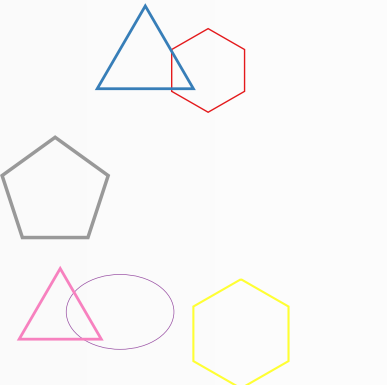[{"shape": "hexagon", "thickness": 1, "radius": 0.54, "center": [0.537, 0.817]}, {"shape": "triangle", "thickness": 2, "radius": 0.72, "center": [0.375, 0.841]}, {"shape": "oval", "thickness": 0.5, "radius": 0.69, "center": [0.31, 0.19]}, {"shape": "hexagon", "thickness": 1.5, "radius": 0.71, "center": [0.622, 0.133]}, {"shape": "triangle", "thickness": 2, "radius": 0.61, "center": [0.155, 0.18]}, {"shape": "pentagon", "thickness": 2.5, "radius": 0.72, "center": [0.142, 0.499]}]